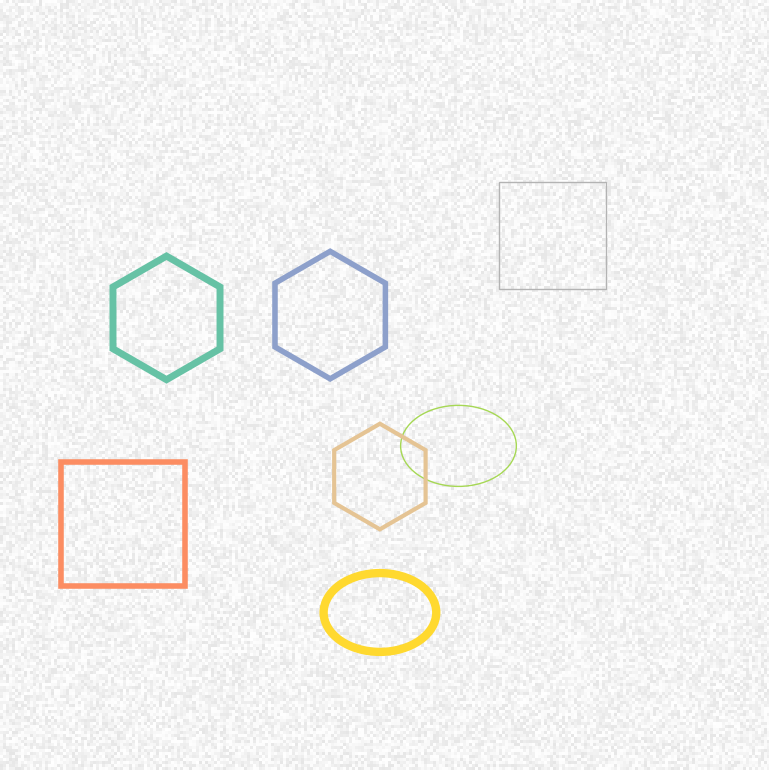[{"shape": "hexagon", "thickness": 2.5, "radius": 0.4, "center": [0.216, 0.587]}, {"shape": "square", "thickness": 2, "radius": 0.4, "center": [0.16, 0.32]}, {"shape": "hexagon", "thickness": 2, "radius": 0.41, "center": [0.429, 0.591]}, {"shape": "oval", "thickness": 0.5, "radius": 0.38, "center": [0.595, 0.421]}, {"shape": "oval", "thickness": 3, "radius": 0.37, "center": [0.493, 0.205]}, {"shape": "hexagon", "thickness": 1.5, "radius": 0.34, "center": [0.493, 0.381]}, {"shape": "square", "thickness": 0.5, "radius": 0.35, "center": [0.718, 0.694]}]